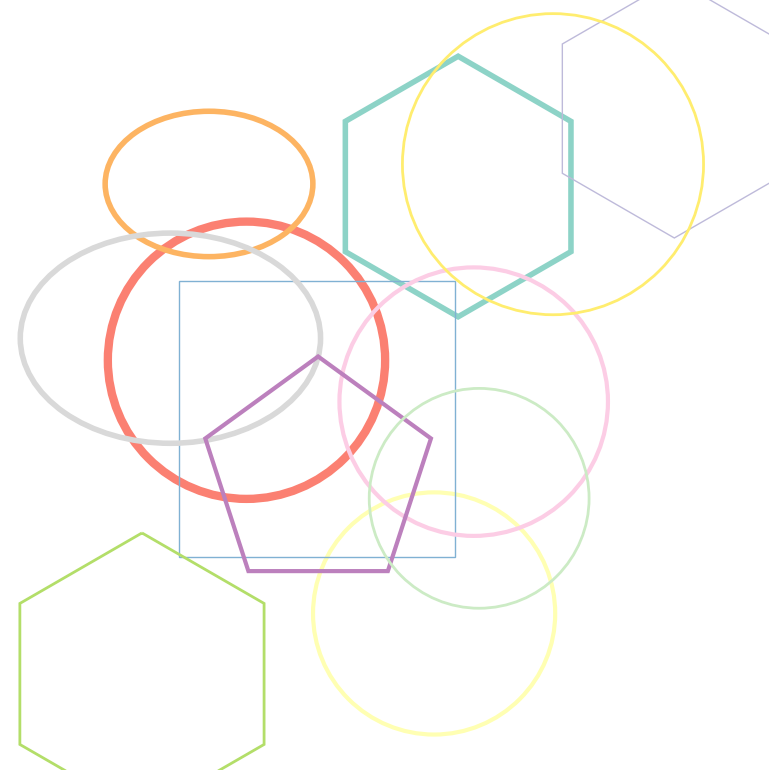[{"shape": "hexagon", "thickness": 2, "radius": 0.85, "center": [0.595, 0.758]}, {"shape": "circle", "thickness": 1.5, "radius": 0.79, "center": [0.564, 0.203]}, {"shape": "hexagon", "thickness": 0.5, "radius": 0.84, "center": [0.876, 0.859]}, {"shape": "circle", "thickness": 3, "radius": 0.9, "center": [0.32, 0.532]}, {"shape": "square", "thickness": 0.5, "radius": 0.9, "center": [0.412, 0.456]}, {"shape": "oval", "thickness": 2, "radius": 0.67, "center": [0.271, 0.761]}, {"shape": "hexagon", "thickness": 1, "radius": 0.92, "center": [0.184, 0.125]}, {"shape": "circle", "thickness": 1.5, "radius": 0.87, "center": [0.615, 0.478]}, {"shape": "oval", "thickness": 2, "radius": 0.97, "center": [0.221, 0.561]}, {"shape": "pentagon", "thickness": 1.5, "radius": 0.77, "center": [0.413, 0.383]}, {"shape": "circle", "thickness": 1, "radius": 0.71, "center": [0.622, 0.353]}, {"shape": "circle", "thickness": 1, "radius": 0.98, "center": [0.718, 0.787]}]